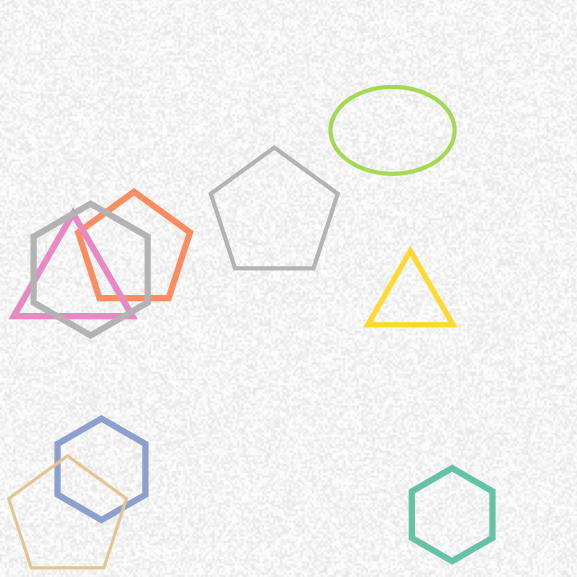[{"shape": "hexagon", "thickness": 3, "radius": 0.4, "center": [0.783, 0.108]}, {"shape": "pentagon", "thickness": 3, "radius": 0.51, "center": [0.232, 0.565]}, {"shape": "hexagon", "thickness": 3, "radius": 0.44, "center": [0.176, 0.186]}, {"shape": "triangle", "thickness": 3, "radius": 0.59, "center": [0.127, 0.511]}, {"shape": "oval", "thickness": 2, "radius": 0.54, "center": [0.68, 0.773]}, {"shape": "triangle", "thickness": 2.5, "radius": 0.43, "center": [0.711, 0.479]}, {"shape": "pentagon", "thickness": 1.5, "radius": 0.54, "center": [0.117, 0.103]}, {"shape": "hexagon", "thickness": 3, "radius": 0.57, "center": [0.157, 0.532]}, {"shape": "pentagon", "thickness": 2, "radius": 0.58, "center": [0.475, 0.628]}]